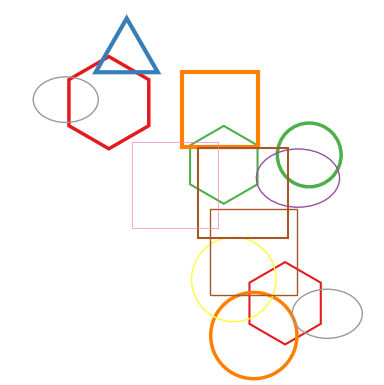[{"shape": "hexagon", "thickness": 2.5, "radius": 0.6, "center": [0.283, 0.733]}, {"shape": "hexagon", "thickness": 1.5, "radius": 0.53, "center": [0.741, 0.212]}, {"shape": "triangle", "thickness": 3, "radius": 0.47, "center": [0.329, 0.859]}, {"shape": "hexagon", "thickness": 1.5, "radius": 0.51, "center": [0.581, 0.572]}, {"shape": "circle", "thickness": 2.5, "radius": 0.41, "center": [0.803, 0.598]}, {"shape": "oval", "thickness": 1, "radius": 0.54, "center": [0.774, 0.537]}, {"shape": "square", "thickness": 3, "radius": 0.49, "center": [0.571, 0.716]}, {"shape": "circle", "thickness": 2.5, "radius": 0.56, "center": [0.659, 0.128]}, {"shape": "circle", "thickness": 1, "radius": 0.55, "center": [0.607, 0.274]}, {"shape": "square", "thickness": 1, "radius": 0.56, "center": [0.658, 0.346]}, {"shape": "square", "thickness": 1.5, "radius": 0.58, "center": [0.631, 0.5]}, {"shape": "square", "thickness": 0.5, "radius": 0.56, "center": [0.454, 0.521]}, {"shape": "oval", "thickness": 1, "radius": 0.46, "center": [0.85, 0.185]}, {"shape": "oval", "thickness": 1, "radius": 0.42, "center": [0.171, 0.741]}]